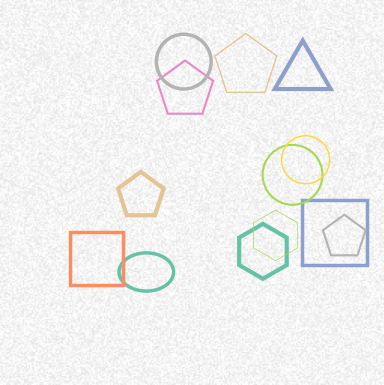[{"shape": "hexagon", "thickness": 3, "radius": 0.36, "center": [0.683, 0.347]}, {"shape": "oval", "thickness": 2.5, "radius": 0.35, "center": [0.38, 0.294]}, {"shape": "square", "thickness": 2.5, "radius": 0.34, "center": [0.251, 0.329]}, {"shape": "square", "thickness": 2.5, "radius": 0.42, "center": [0.87, 0.395]}, {"shape": "triangle", "thickness": 3, "radius": 0.42, "center": [0.786, 0.811]}, {"shape": "pentagon", "thickness": 1.5, "radius": 0.38, "center": [0.481, 0.766]}, {"shape": "hexagon", "thickness": 0.5, "radius": 0.33, "center": [0.716, 0.389]}, {"shape": "circle", "thickness": 1.5, "radius": 0.39, "center": [0.76, 0.546]}, {"shape": "circle", "thickness": 1, "radius": 0.31, "center": [0.794, 0.585]}, {"shape": "pentagon", "thickness": 3, "radius": 0.31, "center": [0.366, 0.491]}, {"shape": "pentagon", "thickness": 1, "radius": 0.42, "center": [0.639, 0.828]}, {"shape": "pentagon", "thickness": 1.5, "radius": 0.29, "center": [0.894, 0.384]}, {"shape": "circle", "thickness": 2.5, "radius": 0.36, "center": [0.477, 0.84]}]